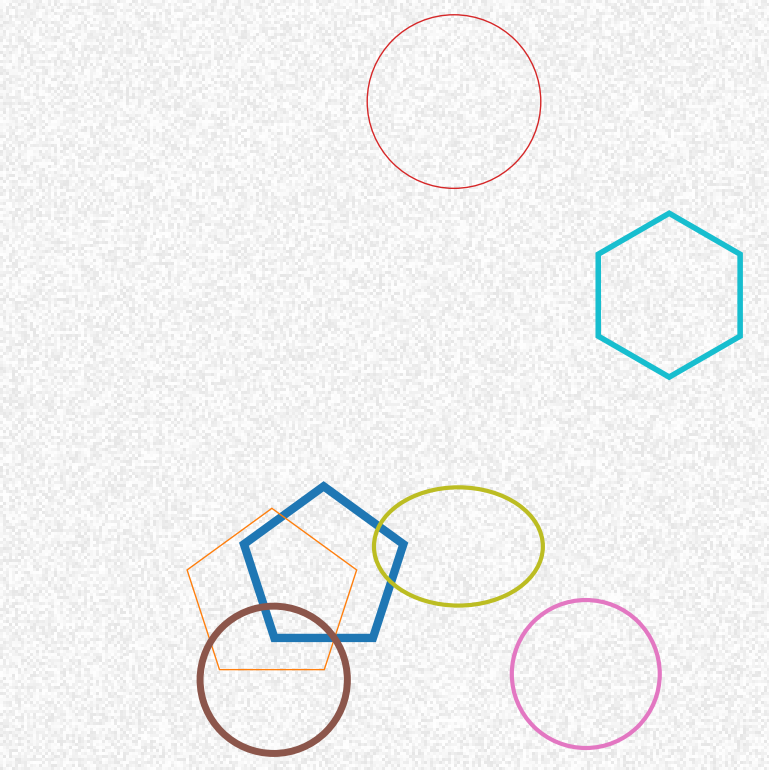[{"shape": "pentagon", "thickness": 3, "radius": 0.54, "center": [0.42, 0.26]}, {"shape": "pentagon", "thickness": 0.5, "radius": 0.58, "center": [0.353, 0.224]}, {"shape": "circle", "thickness": 0.5, "radius": 0.56, "center": [0.59, 0.868]}, {"shape": "circle", "thickness": 2.5, "radius": 0.48, "center": [0.355, 0.117]}, {"shape": "circle", "thickness": 1.5, "radius": 0.48, "center": [0.761, 0.125]}, {"shape": "oval", "thickness": 1.5, "radius": 0.55, "center": [0.595, 0.29]}, {"shape": "hexagon", "thickness": 2, "radius": 0.53, "center": [0.869, 0.617]}]